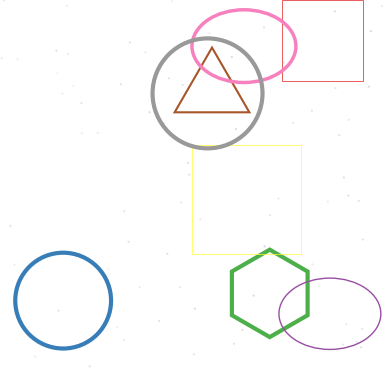[{"shape": "square", "thickness": 0.5, "radius": 0.52, "center": [0.837, 0.894]}, {"shape": "circle", "thickness": 3, "radius": 0.62, "center": [0.164, 0.219]}, {"shape": "hexagon", "thickness": 3, "radius": 0.57, "center": [0.701, 0.238]}, {"shape": "oval", "thickness": 1, "radius": 0.66, "center": [0.857, 0.185]}, {"shape": "square", "thickness": 0.5, "radius": 0.71, "center": [0.641, 0.481]}, {"shape": "triangle", "thickness": 1.5, "radius": 0.56, "center": [0.551, 0.764]}, {"shape": "oval", "thickness": 2.5, "radius": 0.67, "center": [0.634, 0.88]}, {"shape": "circle", "thickness": 3, "radius": 0.71, "center": [0.539, 0.757]}]